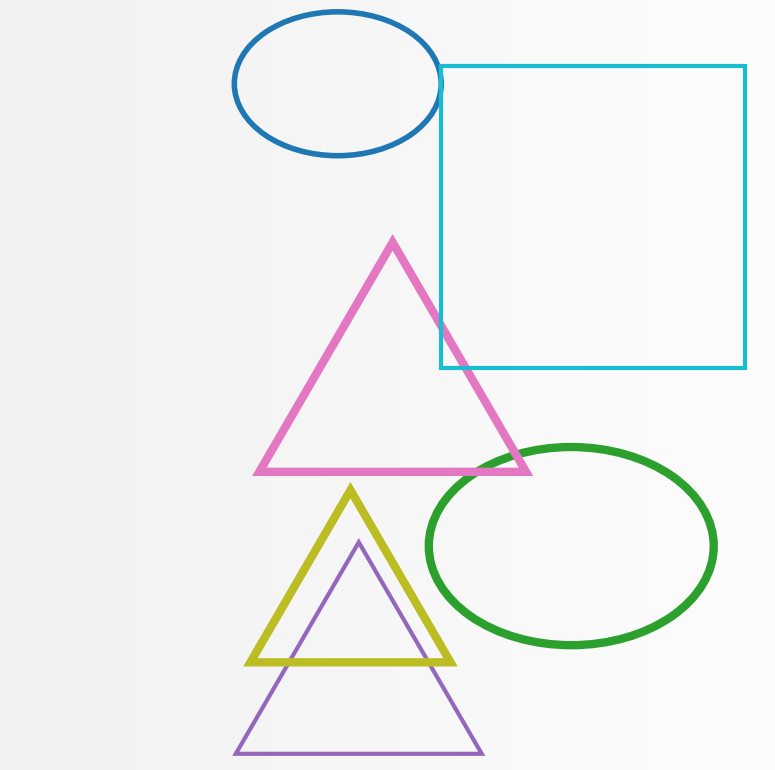[{"shape": "oval", "thickness": 2, "radius": 0.67, "center": [0.436, 0.891]}, {"shape": "oval", "thickness": 3, "radius": 0.92, "center": [0.737, 0.291]}, {"shape": "triangle", "thickness": 1.5, "radius": 0.92, "center": [0.463, 0.113]}, {"shape": "triangle", "thickness": 3, "radius": 0.99, "center": [0.507, 0.487]}, {"shape": "triangle", "thickness": 3, "radius": 0.75, "center": [0.452, 0.214]}, {"shape": "square", "thickness": 1.5, "radius": 0.98, "center": [0.766, 0.719]}]